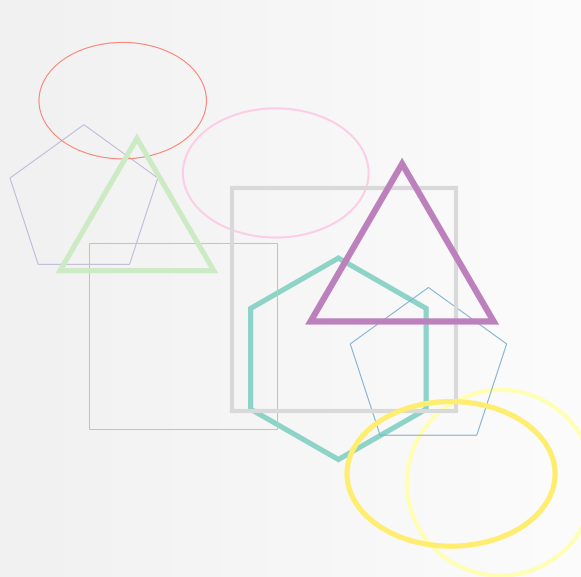[{"shape": "hexagon", "thickness": 2.5, "radius": 0.87, "center": [0.582, 0.378]}, {"shape": "circle", "thickness": 2, "radius": 0.8, "center": [0.861, 0.163]}, {"shape": "pentagon", "thickness": 0.5, "radius": 0.67, "center": [0.144, 0.65]}, {"shape": "oval", "thickness": 0.5, "radius": 0.72, "center": [0.211, 0.825]}, {"shape": "pentagon", "thickness": 0.5, "radius": 0.71, "center": [0.737, 0.36]}, {"shape": "square", "thickness": 0.5, "radius": 0.81, "center": [0.314, 0.417]}, {"shape": "oval", "thickness": 1, "radius": 0.8, "center": [0.474, 0.7]}, {"shape": "square", "thickness": 2, "radius": 0.96, "center": [0.591, 0.481]}, {"shape": "triangle", "thickness": 3, "radius": 0.91, "center": [0.692, 0.533]}, {"shape": "triangle", "thickness": 2.5, "radius": 0.76, "center": [0.236, 0.607]}, {"shape": "oval", "thickness": 2.5, "radius": 0.89, "center": [0.776, 0.179]}]